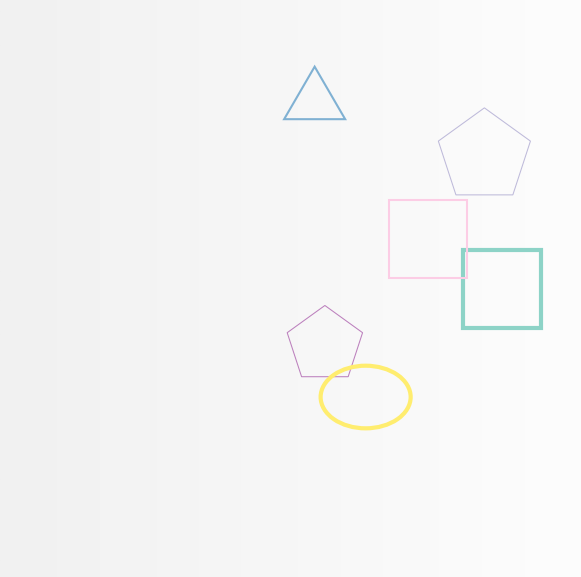[{"shape": "square", "thickness": 2, "radius": 0.34, "center": [0.864, 0.499]}, {"shape": "pentagon", "thickness": 0.5, "radius": 0.42, "center": [0.833, 0.729]}, {"shape": "triangle", "thickness": 1, "radius": 0.3, "center": [0.541, 0.823]}, {"shape": "square", "thickness": 1, "radius": 0.34, "center": [0.736, 0.585]}, {"shape": "pentagon", "thickness": 0.5, "radius": 0.34, "center": [0.559, 0.402]}, {"shape": "oval", "thickness": 2, "radius": 0.39, "center": [0.629, 0.312]}]